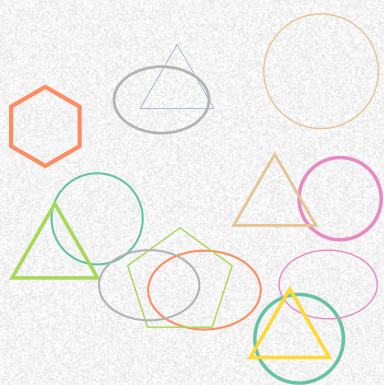[{"shape": "circle", "thickness": 1.5, "radius": 0.59, "center": [0.252, 0.432]}, {"shape": "circle", "thickness": 2.5, "radius": 0.58, "center": [0.777, 0.12]}, {"shape": "oval", "thickness": 1.5, "radius": 0.73, "center": [0.531, 0.246]}, {"shape": "hexagon", "thickness": 3, "radius": 0.51, "center": [0.118, 0.672]}, {"shape": "triangle", "thickness": 0.5, "radius": 0.55, "center": [0.46, 0.774]}, {"shape": "circle", "thickness": 2.5, "radius": 0.53, "center": [0.883, 0.484]}, {"shape": "oval", "thickness": 1, "radius": 0.64, "center": [0.852, 0.261]}, {"shape": "pentagon", "thickness": 1, "radius": 0.71, "center": [0.467, 0.266]}, {"shape": "triangle", "thickness": 2.5, "radius": 0.64, "center": [0.142, 0.342]}, {"shape": "triangle", "thickness": 2.5, "radius": 0.59, "center": [0.753, 0.131]}, {"shape": "triangle", "thickness": 2, "radius": 0.62, "center": [0.714, 0.476]}, {"shape": "circle", "thickness": 1, "radius": 0.74, "center": [0.834, 0.815]}, {"shape": "oval", "thickness": 1.5, "radius": 0.65, "center": [0.387, 0.259]}, {"shape": "oval", "thickness": 2, "radius": 0.62, "center": [0.42, 0.741]}]